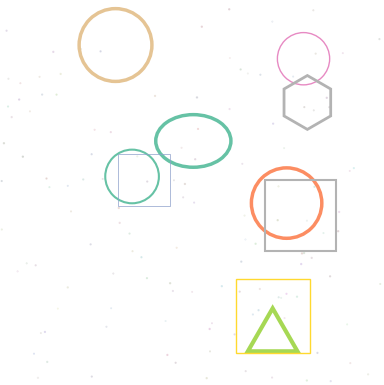[{"shape": "oval", "thickness": 2.5, "radius": 0.49, "center": [0.502, 0.634]}, {"shape": "circle", "thickness": 1.5, "radius": 0.35, "center": [0.343, 0.542]}, {"shape": "circle", "thickness": 2.5, "radius": 0.46, "center": [0.744, 0.473]}, {"shape": "square", "thickness": 0.5, "radius": 0.34, "center": [0.374, 0.534]}, {"shape": "circle", "thickness": 1, "radius": 0.34, "center": [0.788, 0.847]}, {"shape": "triangle", "thickness": 3, "radius": 0.37, "center": [0.708, 0.125]}, {"shape": "square", "thickness": 1, "radius": 0.48, "center": [0.709, 0.178]}, {"shape": "circle", "thickness": 2.5, "radius": 0.47, "center": [0.3, 0.883]}, {"shape": "square", "thickness": 1.5, "radius": 0.46, "center": [0.781, 0.439]}, {"shape": "hexagon", "thickness": 2, "radius": 0.35, "center": [0.798, 0.734]}]